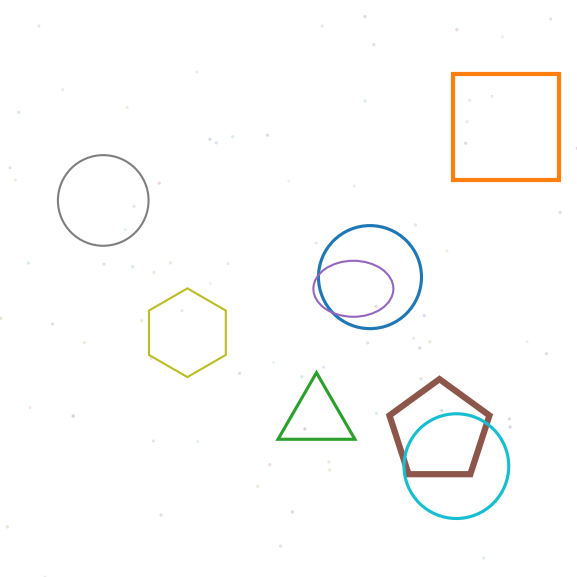[{"shape": "circle", "thickness": 1.5, "radius": 0.45, "center": [0.641, 0.519]}, {"shape": "square", "thickness": 2, "radius": 0.46, "center": [0.877, 0.78]}, {"shape": "triangle", "thickness": 1.5, "radius": 0.38, "center": [0.548, 0.277]}, {"shape": "oval", "thickness": 1, "radius": 0.35, "center": [0.612, 0.499]}, {"shape": "pentagon", "thickness": 3, "radius": 0.45, "center": [0.761, 0.252]}, {"shape": "circle", "thickness": 1, "radius": 0.39, "center": [0.179, 0.652]}, {"shape": "hexagon", "thickness": 1, "radius": 0.38, "center": [0.324, 0.423]}, {"shape": "circle", "thickness": 1.5, "radius": 0.45, "center": [0.79, 0.192]}]